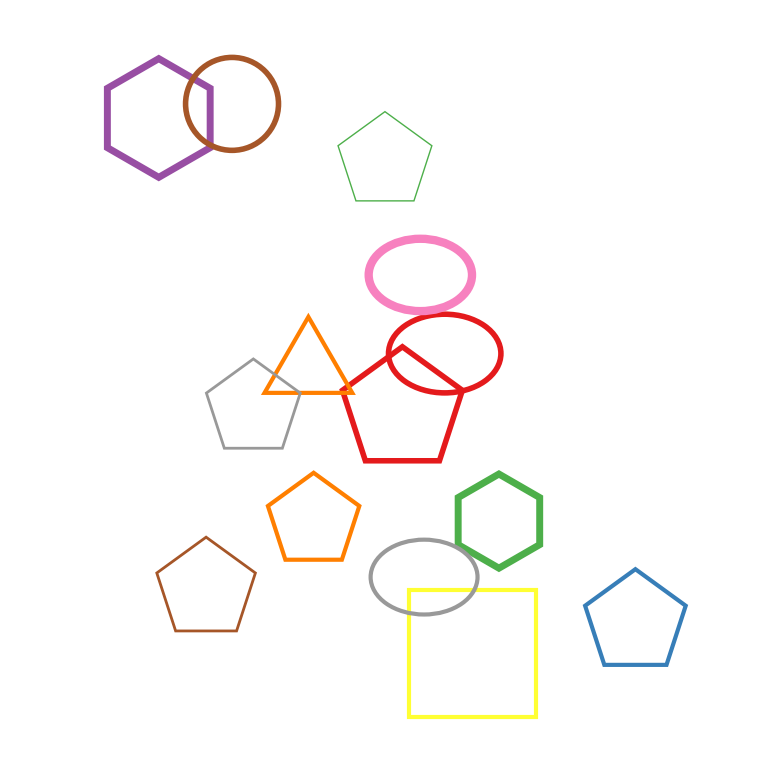[{"shape": "oval", "thickness": 2, "radius": 0.36, "center": [0.578, 0.541]}, {"shape": "pentagon", "thickness": 2, "radius": 0.41, "center": [0.523, 0.468]}, {"shape": "pentagon", "thickness": 1.5, "radius": 0.34, "center": [0.825, 0.192]}, {"shape": "pentagon", "thickness": 0.5, "radius": 0.32, "center": [0.5, 0.791]}, {"shape": "hexagon", "thickness": 2.5, "radius": 0.31, "center": [0.648, 0.323]}, {"shape": "hexagon", "thickness": 2.5, "radius": 0.39, "center": [0.206, 0.847]}, {"shape": "triangle", "thickness": 1.5, "radius": 0.33, "center": [0.4, 0.523]}, {"shape": "pentagon", "thickness": 1.5, "radius": 0.31, "center": [0.407, 0.324]}, {"shape": "square", "thickness": 1.5, "radius": 0.41, "center": [0.614, 0.152]}, {"shape": "circle", "thickness": 2, "radius": 0.3, "center": [0.301, 0.865]}, {"shape": "pentagon", "thickness": 1, "radius": 0.34, "center": [0.268, 0.235]}, {"shape": "oval", "thickness": 3, "radius": 0.34, "center": [0.546, 0.643]}, {"shape": "pentagon", "thickness": 1, "radius": 0.32, "center": [0.329, 0.47]}, {"shape": "oval", "thickness": 1.5, "radius": 0.35, "center": [0.551, 0.251]}]